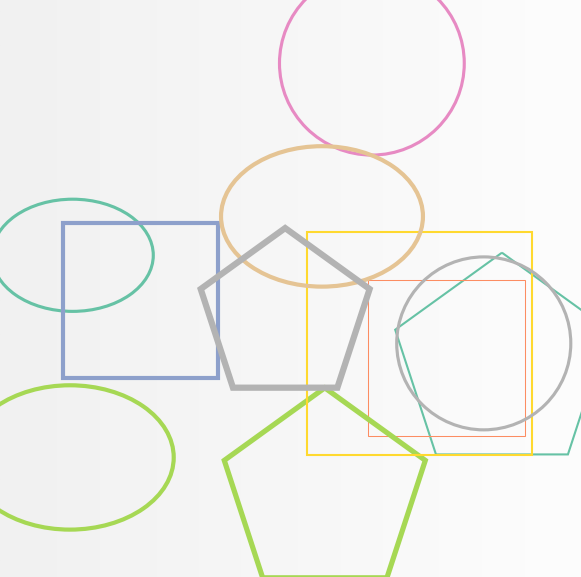[{"shape": "pentagon", "thickness": 1, "radius": 0.97, "center": [0.864, 0.368]}, {"shape": "oval", "thickness": 1.5, "radius": 0.69, "center": [0.125, 0.557]}, {"shape": "square", "thickness": 0.5, "radius": 0.68, "center": [0.768, 0.379]}, {"shape": "square", "thickness": 2, "radius": 0.67, "center": [0.242, 0.479]}, {"shape": "circle", "thickness": 1.5, "radius": 0.79, "center": [0.64, 0.89]}, {"shape": "oval", "thickness": 2, "radius": 0.89, "center": [0.12, 0.207]}, {"shape": "pentagon", "thickness": 2.5, "radius": 0.91, "center": [0.559, 0.146]}, {"shape": "square", "thickness": 1, "radius": 0.97, "center": [0.722, 0.404]}, {"shape": "oval", "thickness": 2, "radius": 0.87, "center": [0.554, 0.624]}, {"shape": "pentagon", "thickness": 3, "radius": 0.76, "center": [0.491, 0.451]}, {"shape": "circle", "thickness": 1.5, "radius": 0.75, "center": [0.832, 0.405]}]